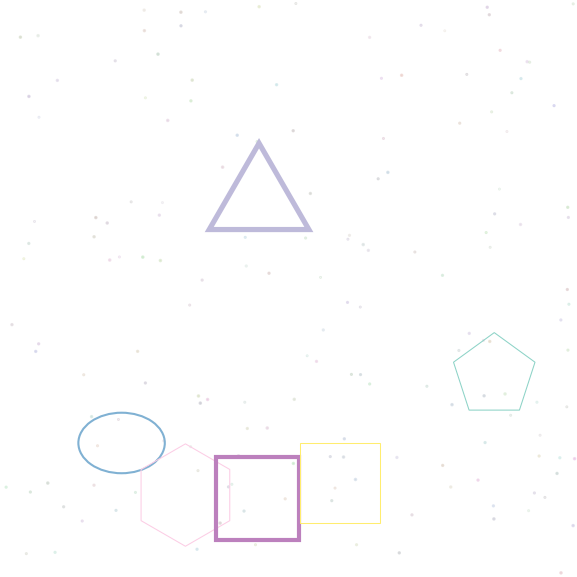[{"shape": "pentagon", "thickness": 0.5, "radius": 0.37, "center": [0.856, 0.349]}, {"shape": "triangle", "thickness": 2.5, "radius": 0.5, "center": [0.449, 0.651]}, {"shape": "oval", "thickness": 1, "radius": 0.37, "center": [0.211, 0.232]}, {"shape": "hexagon", "thickness": 0.5, "radius": 0.44, "center": [0.321, 0.142]}, {"shape": "square", "thickness": 2, "radius": 0.36, "center": [0.446, 0.136]}, {"shape": "square", "thickness": 0.5, "radius": 0.35, "center": [0.589, 0.163]}]